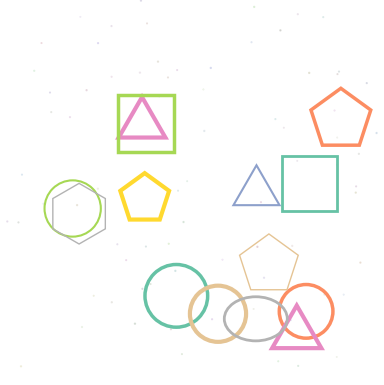[{"shape": "circle", "thickness": 2.5, "radius": 0.41, "center": [0.458, 0.232]}, {"shape": "square", "thickness": 2, "radius": 0.36, "center": [0.803, 0.523]}, {"shape": "pentagon", "thickness": 2.5, "radius": 0.41, "center": [0.885, 0.689]}, {"shape": "circle", "thickness": 2.5, "radius": 0.35, "center": [0.795, 0.191]}, {"shape": "triangle", "thickness": 1.5, "radius": 0.35, "center": [0.666, 0.502]}, {"shape": "triangle", "thickness": 3, "radius": 0.35, "center": [0.369, 0.678]}, {"shape": "triangle", "thickness": 3, "radius": 0.37, "center": [0.771, 0.133]}, {"shape": "square", "thickness": 2.5, "radius": 0.37, "center": [0.38, 0.679]}, {"shape": "circle", "thickness": 1.5, "radius": 0.37, "center": [0.189, 0.458]}, {"shape": "pentagon", "thickness": 3, "radius": 0.33, "center": [0.376, 0.484]}, {"shape": "pentagon", "thickness": 1, "radius": 0.4, "center": [0.698, 0.312]}, {"shape": "circle", "thickness": 3, "radius": 0.36, "center": [0.566, 0.185]}, {"shape": "oval", "thickness": 2, "radius": 0.41, "center": [0.664, 0.172]}, {"shape": "hexagon", "thickness": 1, "radius": 0.39, "center": [0.205, 0.445]}]